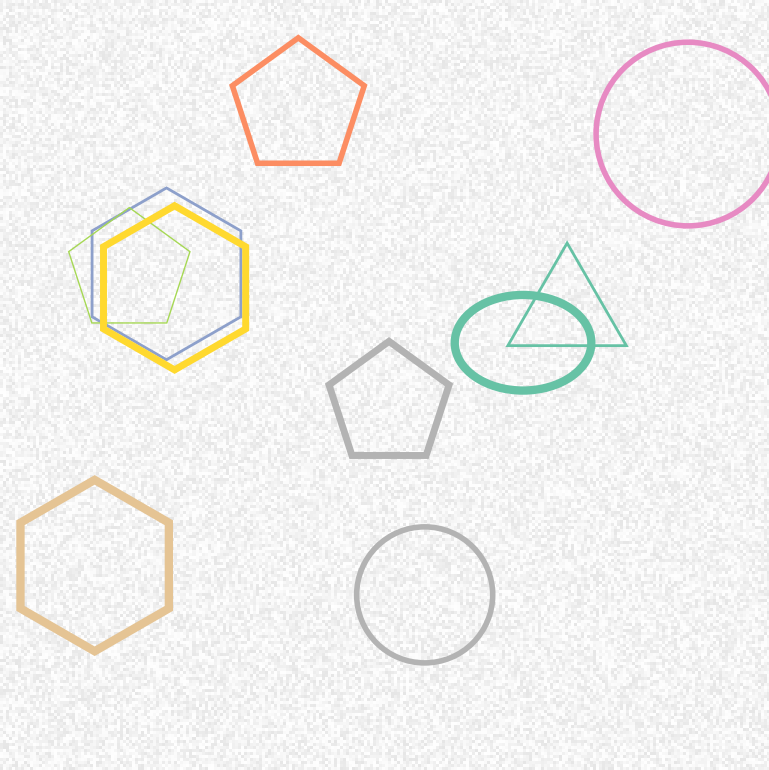[{"shape": "oval", "thickness": 3, "radius": 0.44, "center": [0.679, 0.555]}, {"shape": "triangle", "thickness": 1, "radius": 0.44, "center": [0.737, 0.596]}, {"shape": "pentagon", "thickness": 2, "radius": 0.45, "center": [0.387, 0.861]}, {"shape": "hexagon", "thickness": 1, "radius": 0.56, "center": [0.216, 0.644]}, {"shape": "circle", "thickness": 2, "radius": 0.6, "center": [0.893, 0.826]}, {"shape": "pentagon", "thickness": 0.5, "radius": 0.41, "center": [0.168, 0.648]}, {"shape": "hexagon", "thickness": 2.5, "radius": 0.53, "center": [0.227, 0.626]}, {"shape": "hexagon", "thickness": 3, "radius": 0.56, "center": [0.123, 0.265]}, {"shape": "circle", "thickness": 2, "radius": 0.44, "center": [0.552, 0.227]}, {"shape": "pentagon", "thickness": 2.5, "radius": 0.41, "center": [0.505, 0.475]}]